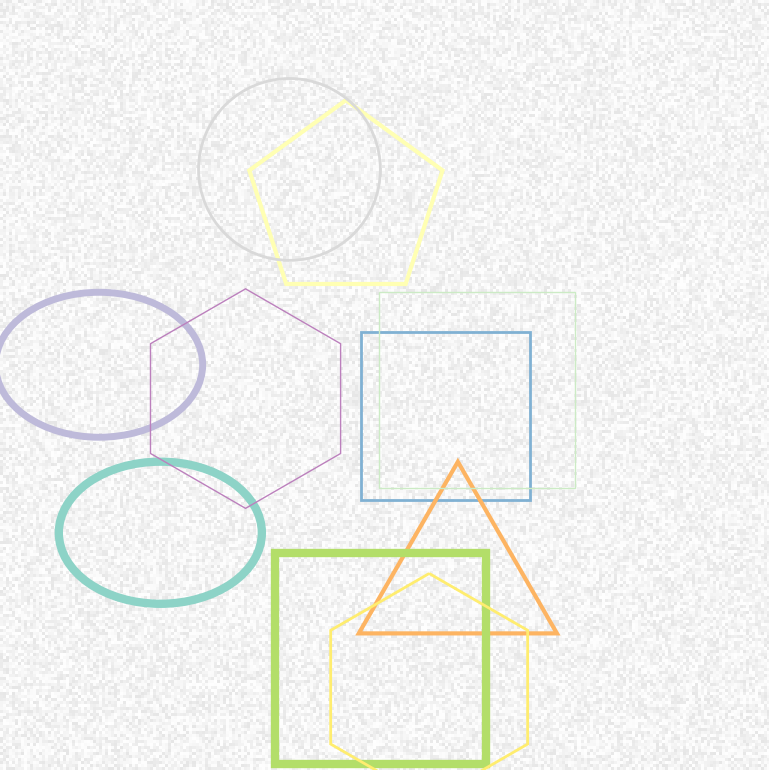[{"shape": "oval", "thickness": 3, "radius": 0.66, "center": [0.208, 0.308]}, {"shape": "pentagon", "thickness": 1.5, "radius": 0.66, "center": [0.449, 0.738]}, {"shape": "oval", "thickness": 2.5, "radius": 0.67, "center": [0.129, 0.526]}, {"shape": "square", "thickness": 1, "radius": 0.55, "center": [0.578, 0.46]}, {"shape": "triangle", "thickness": 1.5, "radius": 0.74, "center": [0.595, 0.252]}, {"shape": "square", "thickness": 3, "radius": 0.68, "center": [0.494, 0.145]}, {"shape": "circle", "thickness": 1, "radius": 0.59, "center": [0.376, 0.78]}, {"shape": "hexagon", "thickness": 0.5, "radius": 0.71, "center": [0.319, 0.482]}, {"shape": "square", "thickness": 0.5, "radius": 0.64, "center": [0.619, 0.494]}, {"shape": "hexagon", "thickness": 1, "radius": 0.74, "center": [0.557, 0.108]}]